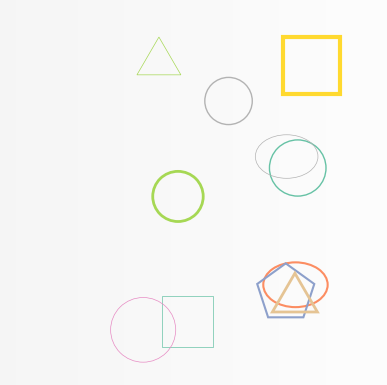[{"shape": "square", "thickness": 0.5, "radius": 0.33, "center": [0.483, 0.165]}, {"shape": "circle", "thickness": 1, "radius": 0.36, "center": [0.768, 0.564]}, {"shape": "oval", "thickness": 1.5, "radius": 0.42, "center": [0.763, 0.26]}, {"shape": "pentagon", "thickness": 1.5, "radius": 0.39, "center": [0.737, 0.238]}, {"shape": "circle", "thickness": 0.5, "radius": 0.42, "center": [0.369, 0.143]}, {"shape": "circle", "thickness": 2, "radius": 0.33, "center": [0.459, 0.49]}, {"shape": "triangle", "thickness": 0.5, "radius": 0.33, "center": [0.41, 0.838]}, {"shape": "square", "thickness": 3, "radius": 0.37, "center": [0.804, 0.83]}, {"shape": "triangle", "thickness": 2, "radius": 0.34, "center": [0.761, 0.223]}, {"shape": "circle", "thickness": 1, "radius": 0.31, "center": [0.59, 0.738]}, {"shape": "oval", "thickness": 0.5, "radius": 0.4, "center": [0.74, 0.593]}]